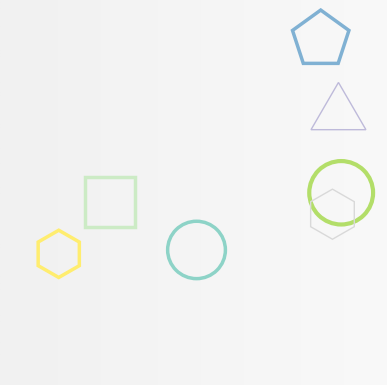[{"shape": "circle", "thickness": 2.5, "radius": 0.37, "center": [0.507, 0.351]}, {"shape": "triangle", "thickness": 1, "radius": 0.41, "center": [0.873, 0.704]}, {"shape": "pentagon", "thickness": 2.5, "radius": 0.38, "center": [0.828, 0.897]}, {"shape": "circle", "thickness": 3, "radius": 0.41, "center": [0.88, 0.499]}, {"shape": "hexagon", "thickness": 1, "radius": 0.33, "center": [0.858, 0.444]}, {"shape": "square", "thickness": 2.5, "radius": 0.32, "center": [0.284, 0.475]}, {"shape": "hexagon", "thickness": 2.5, "radius": 0.31, "center": [0.152, 0.341]}]